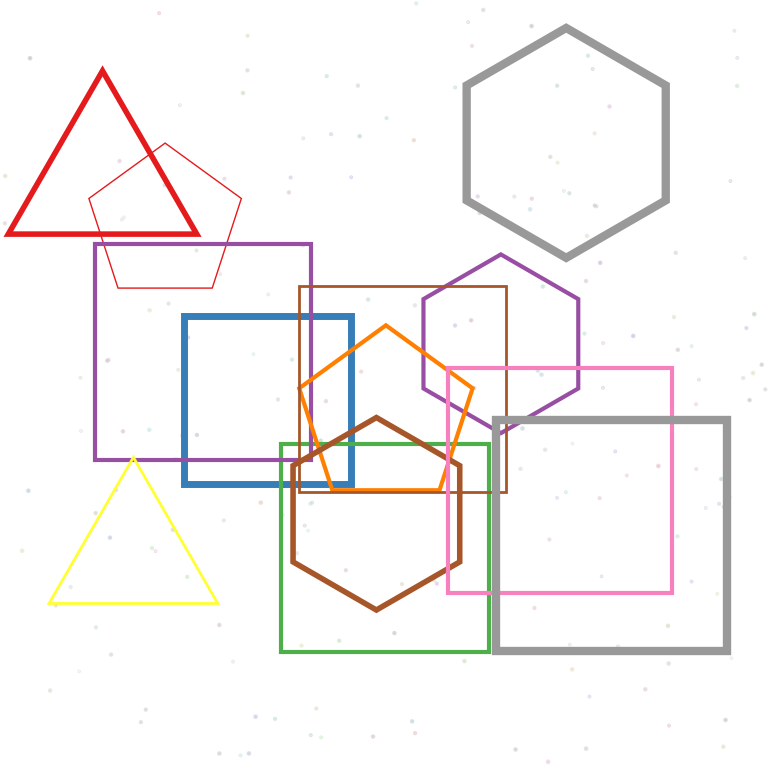[{"shape": "pentagon", "thickness": 0.5, "radius": 0.52, "center": [0.214, 0.71]}, {"shape": "triangle", "thickness": 2, "radius": 0.71, "center": [0.133, 0.767]}, {"shape": "square", "thickness": 2.5, "radius": 0.54, "center": [0.347, 0.481]}, {"shape": "square", "thickness": 1.5, "radius": 0.68, "center": [0.5, 0.288]}, {"shape": "hexagon", "thickness": 1.5, "radius": 0.58, "center": [0.65, 0.554]}, {"shape": "square", "thickness": 1.5, "radius": 0.7, "center": [0.264, 0.543]}, {"shape": "pentagon", "thickness": 1.5, "radius": 0.59, "center": [0.501, 0.459]}, {"shape": "triangle", "thickness": 1, "radius": 0.63, "center": [0.173, 0.28]}, {"shape": "square", "thickness": 1, "radius": 0.67, "center": [0.523, 0.495]}, {"shape": "hexagon", "thickness": 2, "radius": 0.62, "center": [0.489, 0.333]}, {"shape": "square", "thickness": 1.5, "radius": 0.73, "center": [0.727, 0.376]}, {"shape": "square", "thickness": 3, "radius": 0.75, "center": [0.794, 0.304]}, {"shape": "hexagon", "thickness": 3, "radius": 0.75, "center": [0.735, 0.814]}]